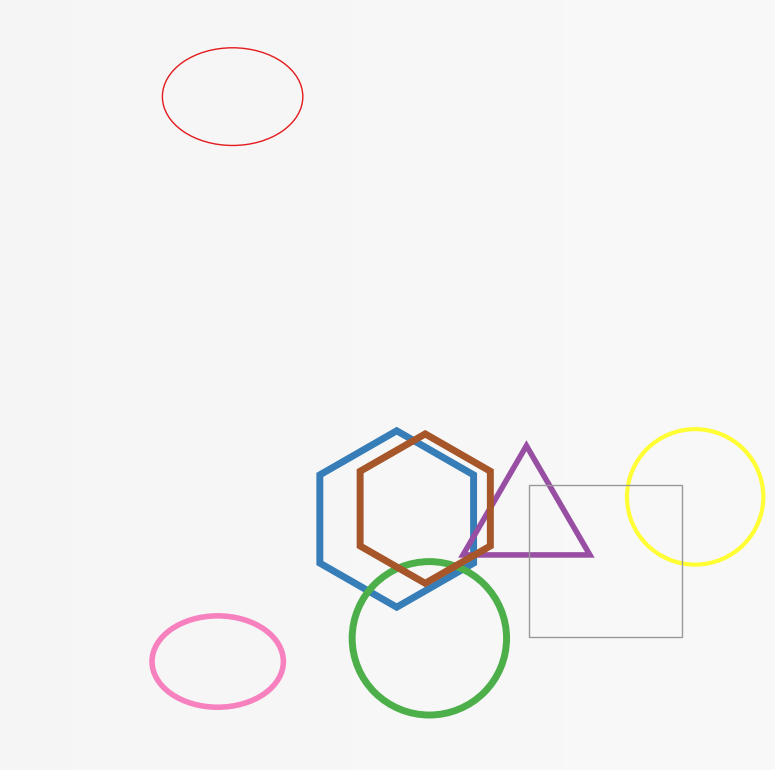[{"shape": "oval", "thickness": 0.5, "radius": 0.45, "center": [0.3, 0.875]}, {"shape": "hexagon", "thickness": 2.5, "radius": 0.57, "center": [0.512, 0.326]}, {"shape": "circle", "thickness": 2.5, "radius": 0.5, "center": [0.554, 0.171]}, {"shape": "triangle", "thickness": 2, "radius": 0.47, "center": [0.679, 0.327]}, {"shape": "circle", "thickness": 1.5, "radius": 0.44, "center": [0.897, 0.355]}, {"shape": "hexagon", "thickness": 2.5, "radius": 0.49, "center": [0.549, 0.339]}, {"shape": "oval", "thickness": 2, "radius": 0.42, "center": [0.281, 0.141]}, {"shape": "square", "thickness": 0.5, "radius": 0.49, "center": [0.781, 0.271]}]